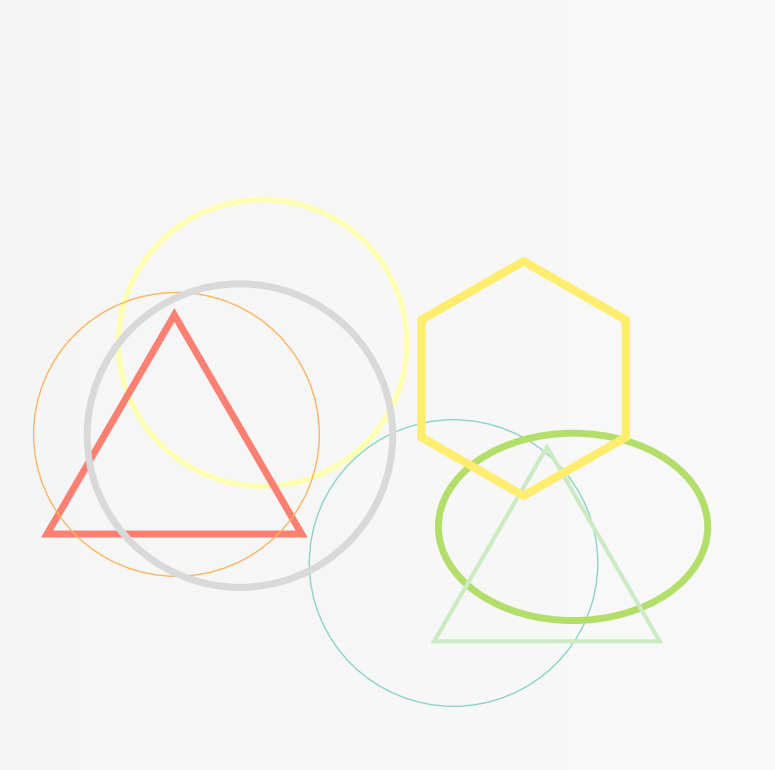[{"shape": "circle", "thickness": 0.5, "radius": 0.93, "center": [0.585, 0.269]}, {"shape": "circle", "thickness": 2, "radius": 0.93, "center": [0.339, 0.555]}, {"shape": "triangle", "thickness": 2.5, "radius": 0.95, "center": [0.225, 0.401]}, {"shape": "circle", "thickness": 0.5, "radius": 0.92, "center": [0.228, 0.436]}, {"shape": "oval", "thickness": 2.5, "radius": 0.87, "center": [0.739, 0.316]}, {"shape": "circle", "thickness": 2.5, "radius": 0.99, "center": [0.31, 0.434]}, {"shape": "triangle", "thickness": 1.5, "radius": 0.84, "center": [0.706, 0.251]}, {"shape": "hexagon", "thickness": 3, "radius": 0.76, "center": [0.676, 0.508]}]